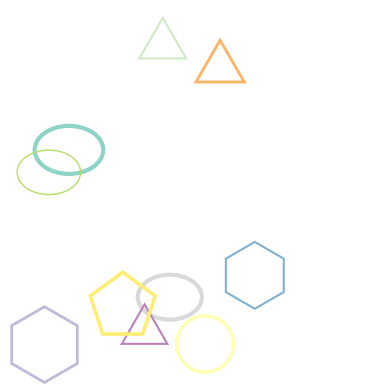[{"shape": "oval", "thickness": 3, "radius": 0.45, "center": [0.179, 0.611]}, {"shape": "circle", "thickness": 2.5, "radius": 0.37, "center": [0.533, 0.106]}, {"shape": "hexagon", "thickness": 2, "radius": 0.49, "center": [0.116, 0.105]}, {"shape": "hexagon", "thickness": 1.5, "radius": 0.43, "center": [0.662, 0.285]}, {"shape": "triangle", "thickness": 2, "radius": 0.36, "center": [0.572, 0.823]}, {"shape": "oval", "thickness": 1, "radius": 0.41, "center": [0.127, 0.552]}, {"shape": "oval", "thickness": 3, "radius": 0.42, "center": [0.441, 0.228]}, {"shape": "triangle", "thickness": 1.5, "radius": 0.34, "center": [0.376, 0.141]}, {"shape": "triangle", "thickness": 1.5, "radius": 0.35, "center": [0.423, 0.883]}, {"shape": "pentagon", "thickness": 2.5, "radius": 0.44, "center": [0.319, 0.204]}]